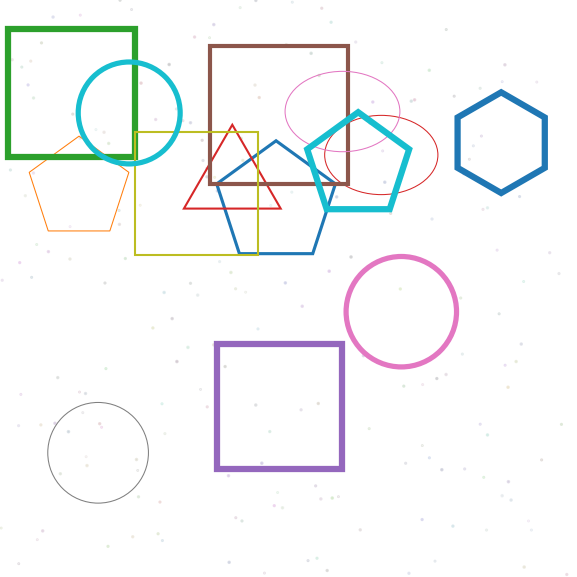[{"shape": "hexagon", "thickness": 3, "radius": 0.44, "center": [0.868, 0.752]}, {"shape": "pentagon", "thickness": 1.5, "radius": 0.54, "center": [0.478, 0.647]}, {"shape": "pentagon", "thickness": 0.5, "radius": 0.45, "center": [0.137, 0.673]}, {"shape": "square", "thickness": 3, "radius": 0.55, "center": [0.124, 0.838]}, {"shape": "oval", "thickness": 0.5, "radius": 0.49, "center": [0.66, 0.731]}, {"shape": "triangle", "thickness": 1, "radius": 0.48, "center": [0.402, 0.686]}, {"shape": "square", "thickness": 3, "radius": 0.54, "center": [0.485, 0.296]}, {"shape": "square", "thickness": 2, "radius": 0.6, "center": [0.483, 0.799]}, {"shape": "oval", "thickness": 0.5, "radius": 0.5, "center": [0.593, 0.806]}, {"shape": "circle", "thickness": 2.5, "radius": 0.48, "center": [0.695, 0.459]}, {"shape": "circle", "thickness": 0.5, "radius": 0.44, "center": [0.17, 0.215]}, {"shape": "square", "thickness": 1, "radius": 0.53, "center": [0.34, 0.664]}, {"shape": "pentagon", "thickness": 3, "radius": 0.46, "center": [0.62, 0.712]}, {"shape": "circle", "thickness": 2.5, "radius": 0.44, "center": [0.224, 0.804]}]